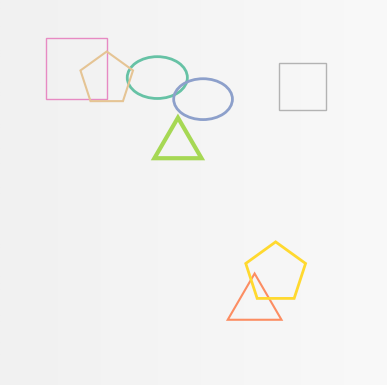[{"shape": "oval", "thickness": 2, "radius": 0.39, "center": [0.406, 0.799]}, {"shape": "triangle", "thickness": 1.5, "radius": 0.4, "center": [0.657, 0.209]}, {"shape": "oval", "thickness": 2, "radius": 0.38, "center": [0.524, 0.742]}, {"shape": "square", "thickness": 1, "radius": 0.4, "center": [0.197, 0.822]}, {"shape": "triangle", "thickness": 3, "radius": 0.35, "center": [0.459, 0.624]}, {"shape": "pentagon", "thickness": 2, "radius": 0.41, "center": [0.711, 0.291]}, {"shape": "pentagon", "thickness": 1.5, "radius": 0.36, "center": [0.275, 0.795]}, {"shape": "square", "thickness": 1, "radius": 0.3, "center": [0.781, 0.774]}]